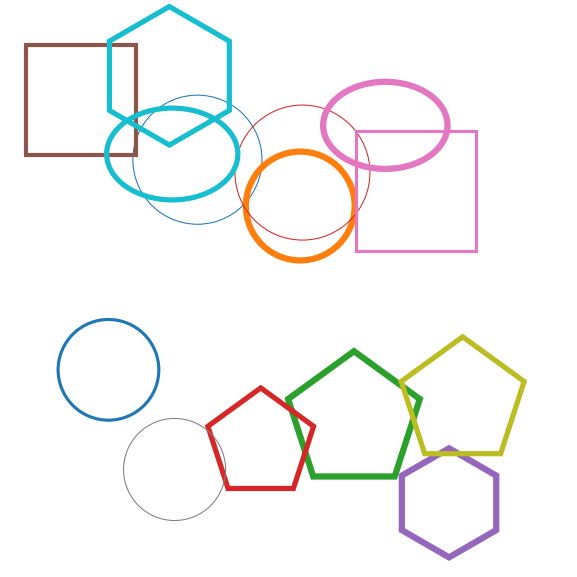[{"shape": "circle", "thickness": 1.5, "radius": 0.44, "center": [0.188, 0.359]}, {"shape": "circle", "thickness": 0.5, "radius": 0.56, "center": [0.342, 0.723]}, {"shape": "circle", "thickness": 3, "radius": 0.47, "center": [0.52, 0.642]}, {"shape": "pentagon", "thickness": 3, "radius": 0.6, "center": [0.613, 0.271]}, {"shape": "pentagon", "thickness": 2.5, "radius": 0.48, "center": [0.452, 0.231]}, {"shape": "circle", "thickness": 0.5, "radius": 0.58, "center": [0.524, 0.7]}, {"shape": "hexagon", "thickness": 3, "radius": 0.47, "center": [0.778, 0.128]}, {"shape": "square", "thickness": 2, "radius": 0.48, "center": [0.141, 0.827]}, {"shape": "square", "thickness": 1.5, "radius": 0.52, "center": [0.72, 0.668]}, {"shape": "oval", "thickness": 3, "radius": 0.54, "center": [0.667, 0.782]}, {"shape": "circle", "thickness": 0.5, "radius": 0.44, "center": [0.302, 0.186]}, {"shape": "pentagon", "thickness": 2.5, "radius": 0.56, "center": [0.801, 0.304]}, {"shape": "hexagon", "thickness": 2.5, "radius": 0.6, "center": [0.293, 0.868]}, {"shape": "oval", "thickness": 2.5, "radius": 0.57, "center": [0.298, 0.732]}]